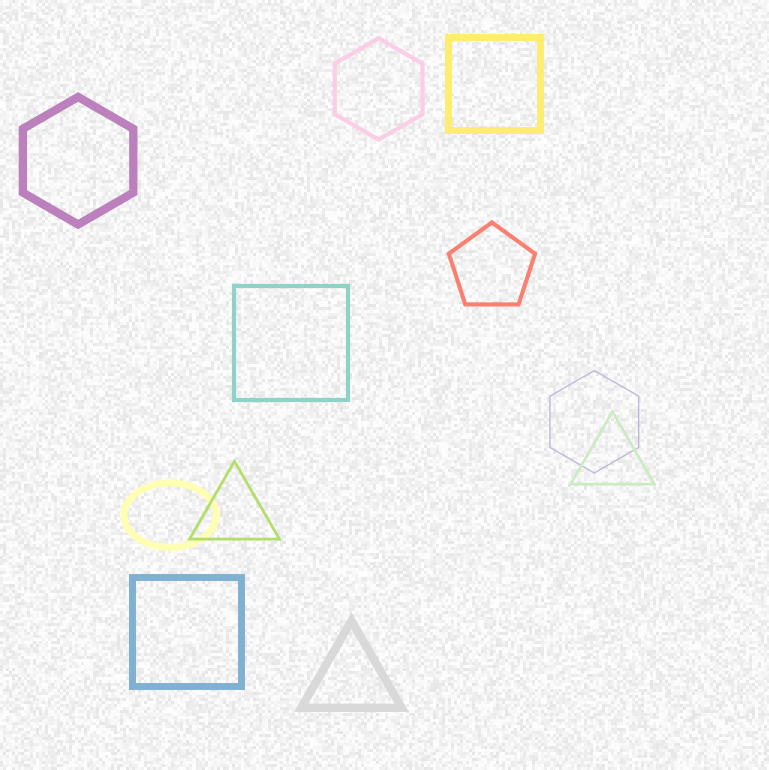[{"shape": "square", "thickness": 1.5, "radius": 0.37, "center": [0.378, 0.554]}, {"shape": "oval", "thickness": 2.5, "radius": 0.3, "center": [0.221, 0.331]}, {"shape": "hexagon", "thickness": 0.5, "radius": 0.33, "center": [0.772, 0.452]}, {"shape": "pentagon", "thickness": 1.5, "radius": 0.29, "center": [0.639, 0.652]}, {"shape": "square", "thickness": 2.5, "radius": 0.35, "center": [0.242, 0.18]}, {"shape": "triangle", "thickness": 1, "radius": 0.34, "center": [0.304, 0.334]}, {"shape": "hexagon", "thickness": 1.5, "radius": 0.33, "center": [0.492, 0.885]}, {"shape": "triangle", "thickness": 3, "radius": 0.38, "center": [0.456, 0.118]}, {"shape": "hexagon", "thickness": 3, "radius": 0.41, "center": [0.101, 0.791]}, {"shape": "triangle", "thickness": 1, "radius": 0.31, "center": [0.795, 0.403]}, {"shape": "square", "thickness": 2.5, "radius": 0.3, "center": [0.641, 0.892]}]